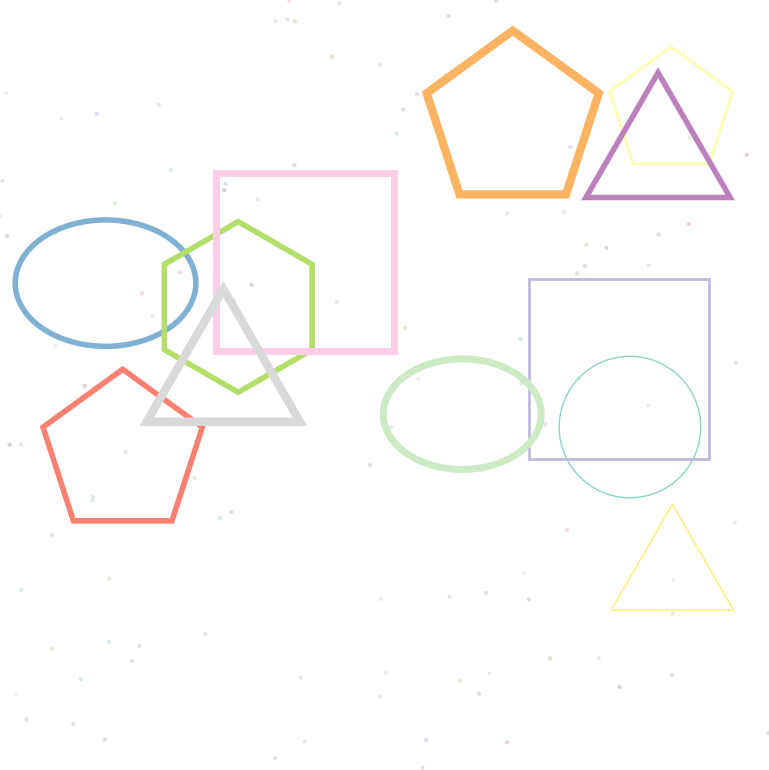[{"shape": "circle", "thickness": 0.5, "radius": 0.46, "center": [0.818, 0.445]}, {"shape": "pentagon", "thickness": 1, "radius": 0.42, "center": [0.872, 0.855]}, {"shape": "square", "thickness": 1, "radius": 0.58, "center": [0.804, 0.52]}, {"shape": "pentagon", "thickness": 2, "radius": 0.54, "center": [0.159, 0.412]}, {"shape": "oval", "thickness": 2, "radius": 0.59, "center": [0.137, 0.632]}, {"shape": "pentagon", "thickness": 3, "radius": 0.59, "center": [0.666, 0.843]}, {"shape": "hexagon", "thickness": 2, "radius": 0.55, "center": [0.309, 0.601]}, {"shape": "square", "thickness": 2.5, "radius": 0.58, "center": [0.396, 0.66]}, {"shape": "triangle", "thickness": 3, "radius": 0.57, "center": [0.29, 0.51]}, {"shape": "triangle", "thickness": 2, "radius": 0.54, "center": [0.855, 0.798]}, {"shape": "oval", "thickness": 2.5, "radius": 0.51, "center": [0.6, 0.462]}, {"shape": "triangle", "thickness": 0.5, "radius": 0.46, "center": [0.873, 0.254]}]